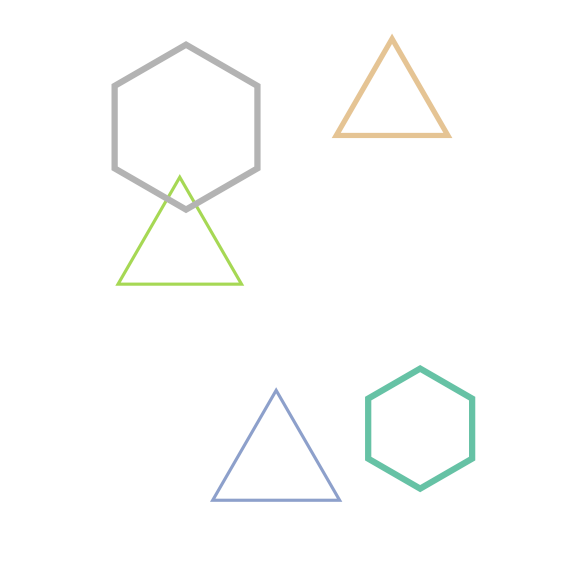[{"shape": "hexagon", "thickness": 3, "radius": 0.52, "center": [0.728, 0.257]}, {"shape": "triangle", "thickness": 1.5, "radius": 0.63, "center": [0.478, 0.196]}, {"shape": "triangle", "thickness": 1.5, "radius": 0.62, "center": [0.311, 0.569]}, {"shape": "triangle", "thickness": 2.5, "radius": 0.56, "center": [0.679, 0.82]}, {"shape": "hexagon", "thickness": 3, "radius": 0.71, "center": [0.322, 0.779]}]